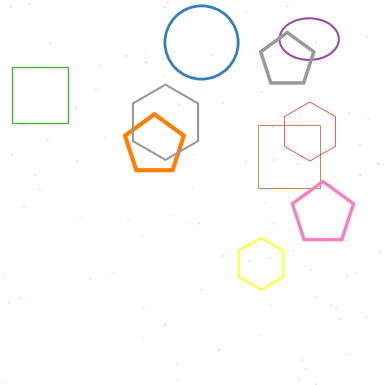[{"shape": "hexagon", "thickness": 0.5, "radius": 0.38, "center": [0.805, 0.658]}, {"shape": "circle", "thickness": 2, "radius": 0.48, "center": [0.523, 0.89]}, {"shape": "square", "thickness": 1, "radius": 0.36, "center": [0.104, 0.753]}, {"shape": "oval", "thickness": 1.5, "radius": 0.39, "center": [0.803, 0.898]}, {"shape": "pentagon", "thickness": 3, "radius": 0.4, "center": [0.401, 0.623]}, {"shape": "hexagon", "thickness": 1.5, "radius": 0.34, "center": [0.678, 0.315]}, {"shape": "square", "thickness": 0.5, "radius": 0.41, "center": [0.751, 0.594]}, {"shape": "pentagon", "thickness": 2.5, "radius": 0.42, "center": [0.839, 0.445]}, {"shape": "hexagon", "thickness": 1.5, "radius": 0.49, "center": [0.43, 0.682]}, {"shape": "pentagon", "thickness": 2.5, "radius": 0.36, "center": [0.746, 0.843]}]